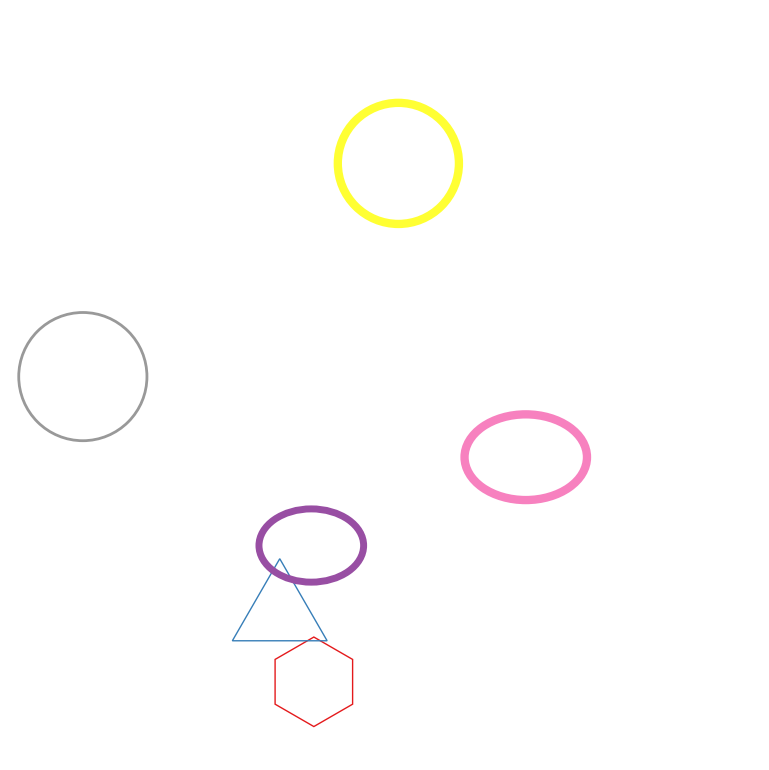[{"shape": "hexagon", "thickness": 0.5, "radius": 0.29, "center": [0.408, 0.115]}, {"shape": "triangle", "thickness": 0.5, "radius": 0.36, "center": [0.363, 0.203]}, {"shape": "oval", "thickness": 2.5, "radius": 0.34, "center": [0.404, 0.292]}, {"shape": "circle", "thickness": 3, "radius": 0.39, "center": [0.517, 0.788]}, {"shape": "oval", "thickness": 3, "radius": 0.4, "center": [0.683, 0.406]}, {"shape": "circle", "thickness": 1, "radius": 0.42, "center": [0.108, 0.511]}]